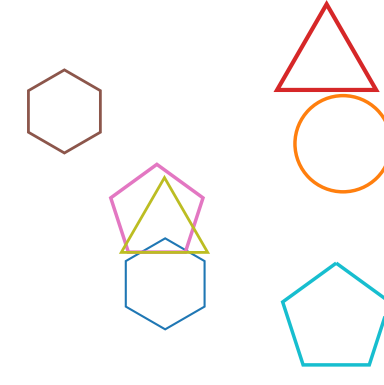[{"shape": "hexagon", "thickness": 1.5, "radius": 0.59, "center": [0.429, 0.263]}, {"shape": "circle", "thickness": 2.5, "radius": 0.62, "center": [0.891, 0.627]}, {"shape": "triangle", "thickness": 3, "radius": 0.74, "center": [0.848, 0.841]}, {"shape": "hexagon", "thickness": 2, "radius": 0.54, "center": [0.167, 0.711]}, {"shape": "pentagon", "thickness": 2.5, "radius": 0.63, "center": [0.407, 0.447]}, {"shape": "triangle", "thickness": 2, "radius": 0.65, "center": [0.427, 0.409]}, {"shape": "pentagon", "thickness": 2.5, "radius": 0.73, "center": [0.873, 0.17]}]